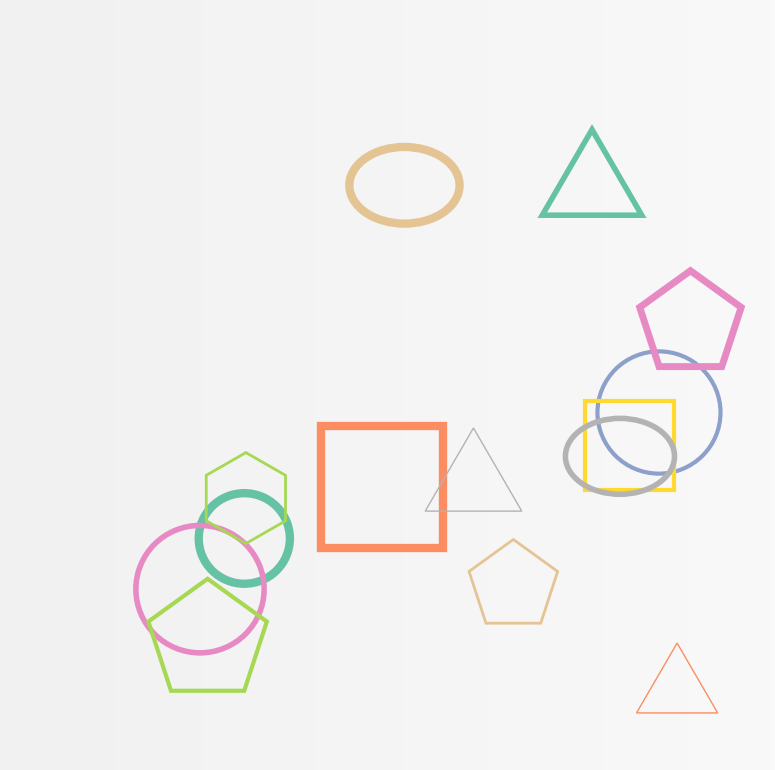[{"shape": "circle", "thickness": 3, "radius": 0.29, "center": [0.315, 0.301]}, {"shape": "triangle", "thickness": 2, "radius": 0.37, "center": [0.764, 0.758]}, {"shape": "triangle", "thickness": 0.5, "radius": 0.3, "center": [0.874, 0.104]}, {"shape": "square", "thickness": 3, "radius": 0.39, "center": [0.493, 0.367]}, {"shape": "circle", "thickness": 1.5, "radius": 0.4, "center": [0.85, 0.464]}, {"shape": "pentagon", "thickness": 2.5, "radius": 0.34, "center": [0.891, 0.58]}, {"shape": "circle", "thickness": 2, "radius": 0.41, "center": [0.258, 0.235]}, {"shape": "pentagon", "thickness": 1.5, "radius": 0.4, "center": [0.268, 0.168]}, {"shape": "hexagon", "thickness": 1, "radius": 0.3, "center": [0.317, 0.353]}, {"shape": "square", "thickness": 1.5, "radius": 0.29, "center": [0.812, 0.422]}, {"shape": "pentagon", "thickness": 1, "radius": 0.3, "center": [0.662, 0.239]}, {"shape": "oval", "thickness": 3, "radius": 0.36, "center": [0.522, 0.759]}, {"shape": "oval", "thickness": 2, "radius": 0.35, "center": [0.8, 0.407]}, {"shape": "triangle", "thickness": 0.5, "radius": 0.36, "center": [0.611, 0.372]}]